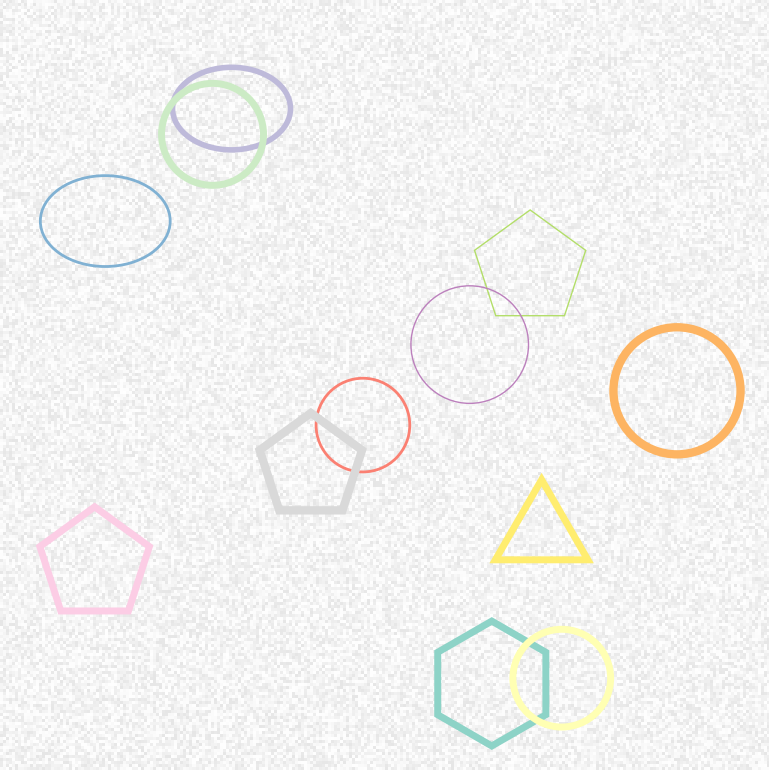[{"shape": "hexagon", "thickness": 2.5, "radius": 0.41, "center": [0.639, 0.112]}, {"shape": "circle", "thickness": 2.5, "radius": 0.32, "center": [0.73, 0.119]}, {"shape": "oval", "thickness": 2, "radius": 0.38, "center": [0.301, 0.859]}, {"shape": "circle", "thickness": 1, "radius": 0.3, "center": [0.471, 0.448]}, {"shape": "oval", "thickness": 1, "radius": 0.42, "center": [0.137, 0.713]}, {"shape": "circle", "thickness": 3, "radius": 0.41, "center": [0.879, 0.492]}, {"shape": "pentagon", "thickness": 0.5, "radius": 0.38, "center": [0.688, 0.651]}, {"shape": "pentagon", "thickness": 2.5, "radius": 0.37, "center": [0.123, 0.267]}, {"shape": "pentagon", "thickness": 3, "radius": 0.35, "center": [0.404, 0.394]}, {"shape": "circle", "thickness": 0.5, "radius": 0.38, "center": [0.61, 0.552]}, {"shape": "circle", "thickness": 2.5, "radius": 0.33, "center": [0.276, 0.826]}, {"shape": "triangle", "thickness": 2.5, "radius": 0.35, "center": [0.703, 0.308]}]